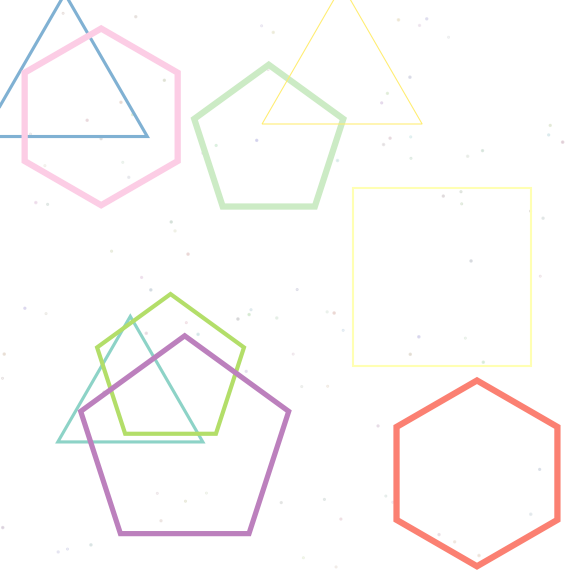[{"shape": "triangle", "thickness": 1.5, "radius": 0.72, "center": [0.226, 0.306]}, {"shape": "square", "thickness": 1, "radius": 0.77, "center": [0.766, 0.52]}, {"shape": "hexagon", "thickness": 3, "radius": 0.8, "center": [0.826, 0.179]}, {"shape": "triangle", "thickness": 1.5, "radius": 0.82, "center": [0.112, 0.845]}, {"shape": "pentagon", "thickness": 2, "radius": 0.67, "center": [0.295, 0.356]}, {"shape": "hexagon", "thickness": 3, "radius": 0.76, "center": [0.175, 0.797]}, {"shape": "pentagon", "thickness": 2.5, "radius": 0.95, "center": [0.32, 0.228]}, {"shape": "pentagon", "thickness": 3, "radius": 0.68, "center": [0.465, 0.751]}, {"shape": "triangle", "thickness": 0.5, "radius": 0.8, "center": [0.592, 0.864]}]